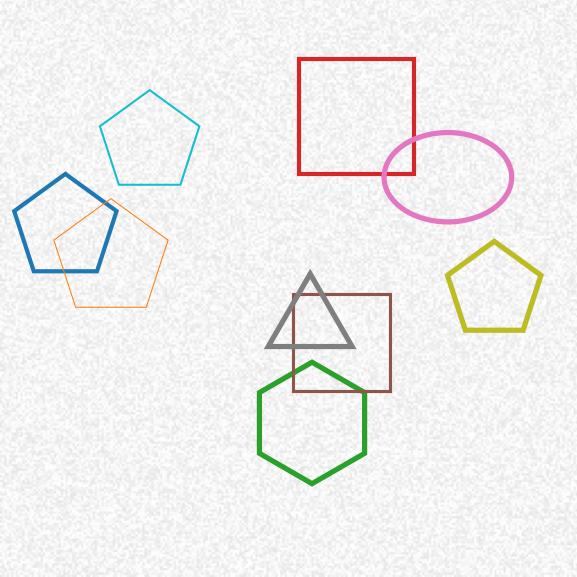[{"shape": "pentagon", "thickness": 2, "radius": 0.47, "center": [0.113, 0.605]}, {"shape": "pentagon", "thickness": 0.5, "radius": 0.52, "center": [0.192, 0.551]}, {"shape": "hexagon", "thickness": 2.5, "radius": 0.53, "center": [0.54, 0.267]}, {"shape": "square", "thickness": 2, "radius": 0.5, "center": [0.618, 0.797]}, {"shape": "square", "thickness": 1.5, "radius": 0.42, "center": [0.592, 0.406]}, {"shape": "oval", "thickness": 2.5, "radius": 0.55, "center": [0.776, 0.692]}, {"shape": "triangle", "thickness": 2.5, "radius": 0.42, "center": [0.537, 0.441]}, {"shape": "pentagon", "thickness": 2.5, "radius": 0.43, "center": [0.856, 0.496]}, {"shape": "pentagon", "thickness": 1, "radius": 0.45, "center": [0.259, 0.752]}]